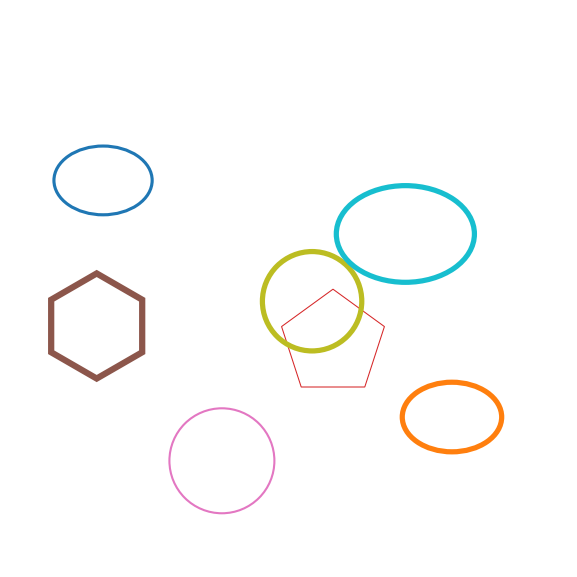[{"shape": "oval", "thickness": 1.5, "radius": 0.43, "center": [0.178, 0.687]}, {"shape": "oval", "thickness": 2.5, "radius": 0.43, "center": [0.783, 0.277]}, {"shape": "pentagon", "thickness": 0.5, "radius": 0.47, "center": [0.577, 0.405]}, {"shape": "hexagon", "thickness": 3, "radius": 0.45, "center": [0.167, 0.435]}, {"shape": "circle", "thickness": 1, "radius": 0.45, "center": [0.384, 0.201]}, {"shape": "circle", "thickness": 2.5, "radius": 0.43, "center": [0.54, 0.478]}, {"shape": "oval", "thickness": 2.5, "radius": 0.6, "center": [0.702, 0.594]}]